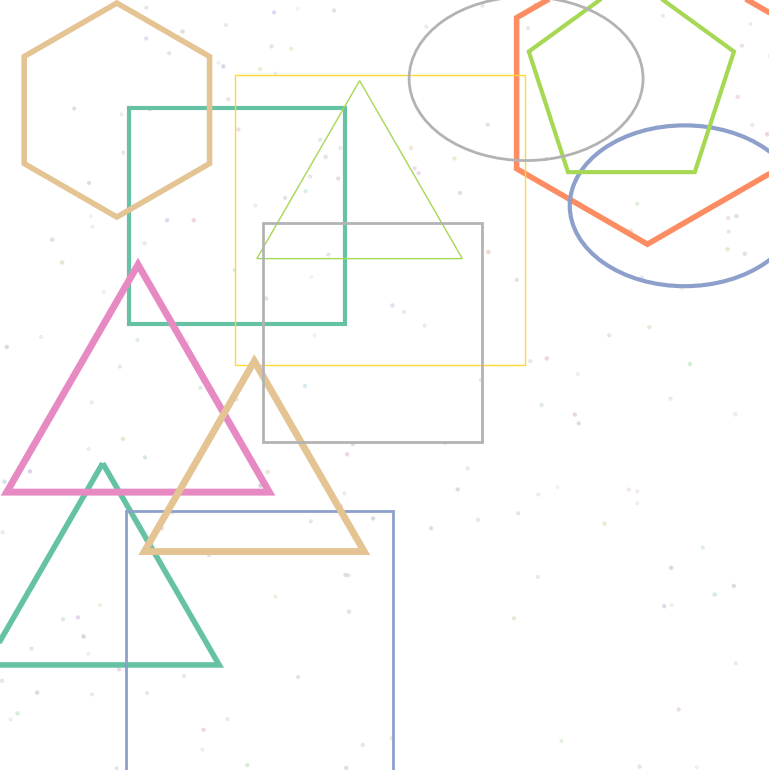[{"shape": "square", "thickness": 1.5, "radius": 0.7, "center": [0.308, 0.72]}, {"shape": "triangle", "thickness": 2, "radius": 0.87, "center": [0.133, 0.224]}, {"shape": "hexagon", "thickness": 2, "radius": 0.98, "center": [0.841, 0.879]}, {"shape": "oval", "thickness": 1.5, "radius": 0.75, "center": [0.889, 0.733]}, {"shape": "square", "thickness": 1, "radius": 0.86, "center": [0.337, 0.163]}, {"shape": "triangle", "thickness": 2.5, "radius": 0.98, "center": [0.179, 0.459]}, {"shape": "triangle", "thickness": 0.5, "radius": 0.77, "center": [0.467, 0.741]}, {"shape": "pentagon", "thickness": 1.5, "radius": 0.7, "center": [0.82, 0.89]}, {"shape": "square", "thickness": 0.5, "radius": 0.94, "center": [0.493, 0.714]}, {"shape": "hexagon", "thickness": 2, "radius": 0.69, "center": [0.152, 0.857]}, {"shape": "triangle", "thickness": 2.5, "radius": 0.82, "center": [0.33, 0.366]}, {"shape": "oval", "thickness": 1, "radius": 0.76, "center": [0.683, 0.898]}, {"shape": "square", "thickness": 1, "radius": 0.71, "center": [0.484, 0.568]}]